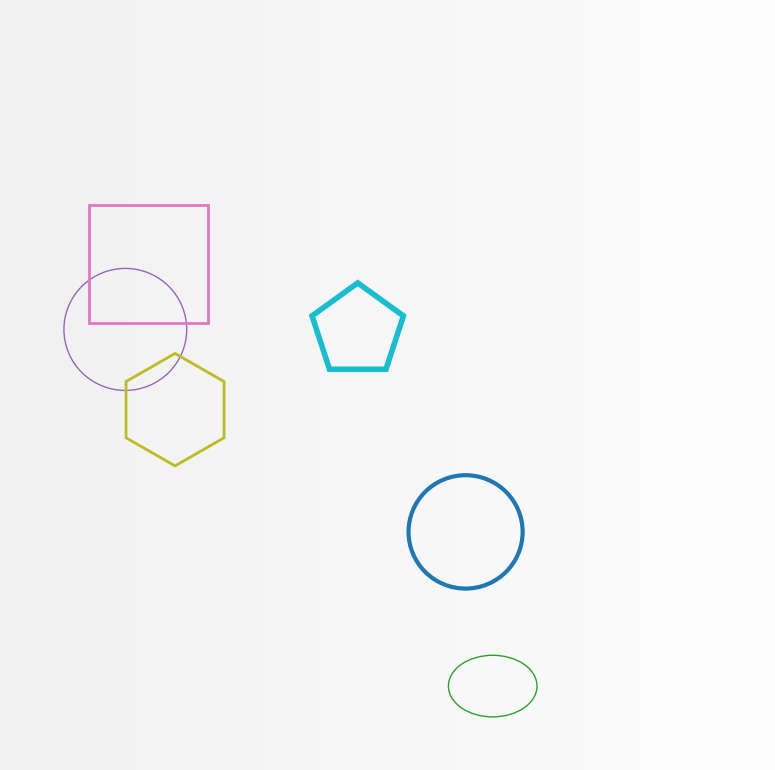[{"shape": "circle", "thickness": 1.5, "radius": 0.37, "center": [0.601, 0.309]}, {"shape": "oval", "thickness": 0.5, "radius": 0.29, "center": [0.636, 0.109]}, {"shape": "circle", "thickness": 0.5, "radius": 0.4, "center": [0.162, 0.572]}, {"shape": "square", "thickness": 1, "radius": 0.38, "center": [0.192, 0.657]}, {"shape": "hexagon", "thickness": 1, "radius": 0.37, "center": [0.226, 0.468]}, {"shape": "pentagon", "thickness": 2, "radius": 0.31, "center": [0.462, 0.571]}]